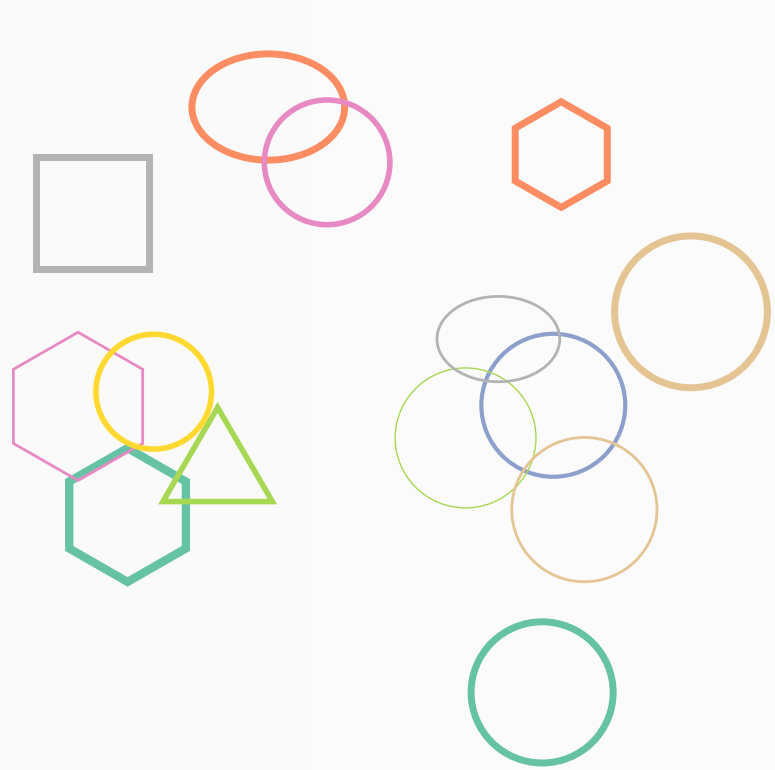[{"shape": "circle", "thickness": 2.5, "radius": 0.46, "center": [0.7, 0.101]}, {"shape": "hexagon", "thickness": 3, "radius": 0.43, "center": [0.165, 0.331]}, {"shape": "hexagon", "thickness": 2.5, "radius": 0.34, "center": [0.724, 0.799]}, {"shape": "oval", "thickness": 2.5, "radius": 0.49, "center": [0.346, 0.861]}, {"shape": "circle", "thickness": 1.5, "radius": 0.46, "center": [0.714, 0.474]}, {"shape": "circle", "thickness": 2, "radius": 0.4, "center": [0.422, 0.789]}, {"shape": "hexagon", "thickness": 1, "radius": 0.48, "center": [0.101, 0.472]}, {"shape": "circle", "thickness": 0.5, "radius": 0.45, "center": [0.601, 0.431]}, {"shape": "triangle", "thickness": 2, "radius": 0.41, "center": [0.281, 0.389]}, {"shape": "circle", "thickness": 2, "radius": 0.37, "center": [0.198, 0.491]}, {"shape": "circle", "thickness": 2.5, "radius": 0.49, "center": [0.892, 0.595]}, {"shape": "circle", "thickness": 1, "radius": 0.47, "center": [0.754, 0.338]}, {"shape": "oval", "thickness": 1, "radius": 0.4, "center": [0.643, 0.56]}, {"shape": "square", "thickness": 2.5, "radius": 0.36, "center": [0.12, 0.724]}]